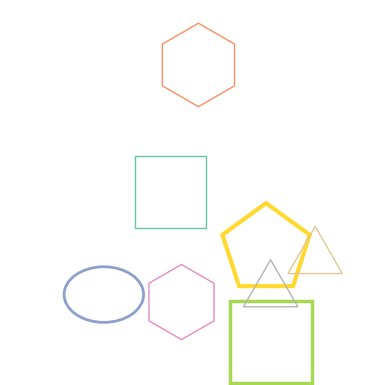[{"shape": "square", "thickness": 1, "radius": 0.46, "center": [0.442, 0.501]}, {"shape": "hexagon", "thickness": 1, "radius": 0.54, "center": [0.515, 0.831]}, {"shape": "oval", "thickness": 2, "radius": 0.52, "center": [0.27, 0.235]}, {"shape": "hexagon", "thickness": 1, "radius": 0.49, "center": [0.471, 0.215]}, {"shape": "square", "thickness": 2.5, "radius": 0.53, "center": [0.703, 0.111]}, {"shape": "pentagon", "thickness": 3, "radius": 0.6, "center": [0.691, 0.353]}, {"shape": "triangle", "thickness": 1, "radius": 0.41, "center": [0.819, 0.33]}, {"shape": "triangle", "thickness": 1, "radius": 0.41, "center": [0.703, 0.244]}]